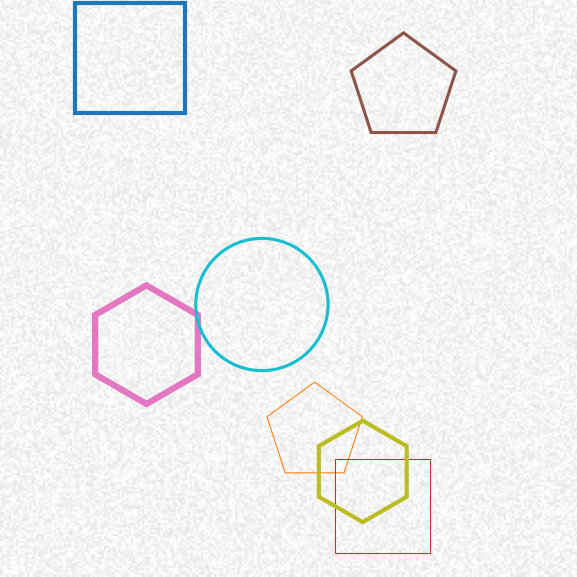[{"shape": "square", "thickness": 2, "radius": 0.47, "center": [0.225, 0.899]}, {"shape": "pentagon", "thickness": 0.5, "radius": 0.43, "center": [0.545, 0.251]}, {"shape": "square", "thickness": 0.5, "radius": 0.41, "center": [0.662, 0.123]}, {"shape": "pentagon", "thickness": 1.5, "radius": 0.48, "center": [0.699, 0.847]}, {"shape": "hexagon", "thickness": 3, "radius": 0.51, "center": [0.254, 0.402]}, {"shape": "hexagon", "thickness": 2, "radius": 0.44, "center": [0.628, 0.183]}, {"shape": "circle", "thickness": 1.5, "radius": 0.57, "center": [0.454, 0.472]}]